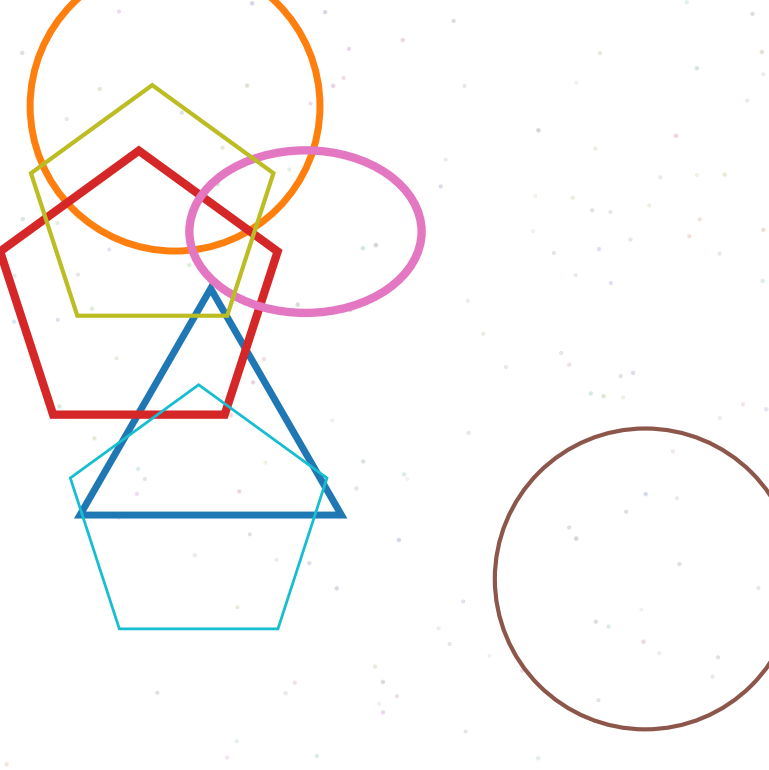[{"shape": "triangle", "thickness": 2.5, "radius": 0.98, "center": [0.274, 0.429]}, {"shape": "circle", "thickness": 2.5, "radius": 0.94, "center": [0.227, 0.862]}, {"shape": "pentagon", "thickness": 3, "radius": 0.95, "center": [0.18, 0.615]}, {"shape": "circle", "thickness": 1.5, "radius": 0.98, "center": [0.838, 0.248]}, {"shape": "oval", "thickness": 3, "radius": 0.75, "center": [0.397, 0.699]}, {"shape": "pentagon", "thickness": 1.5, "radius": 0.83, "center": [0.198, 0.724]}, {"shape": "pentagon", "thickness": 1, "radius": 0.88, "center": [0.258, 0.325]}]